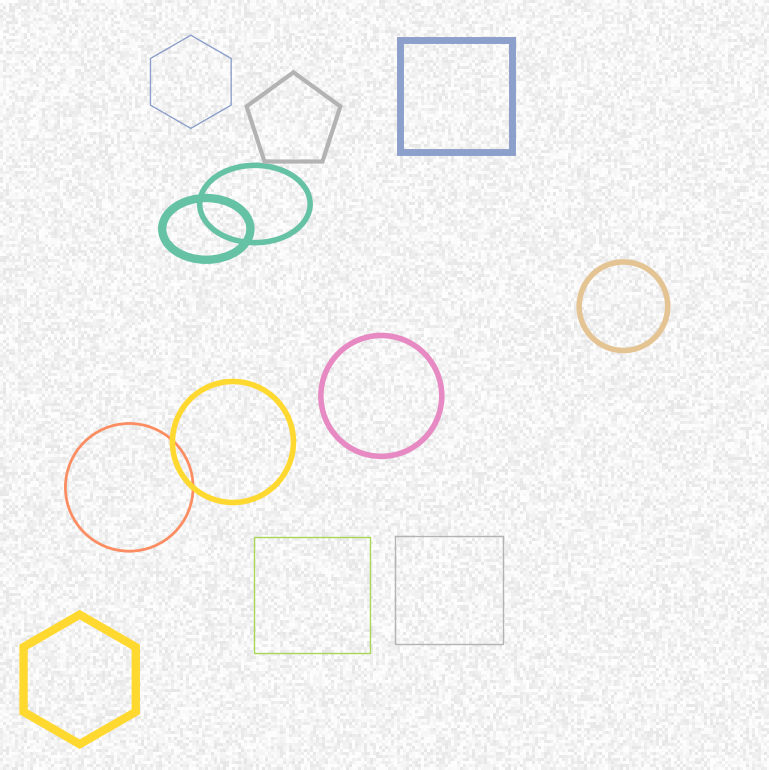[{"shape": "oval", "thickness": 2, "radius": 0.36, "center": [0.331, 0.735]}, {"shape": "oval", "thickness": 3, "radius": 0.29, "center": [0.268, 0.703]}, {"shape": "circle", "thickness": 1, "radius": 0.41, "center": [0.168, 0.367]}, {"shape": "square", "thickness": 2.5, "radius": 0.36, "center": [0.592, 0.875]}, {"shape": "hexagon", "thickness": 0.5, "radius": 0.3, "center": [0.248, 0.894]}, {"shape": "circle", "thickness": 2, "radius": 0.39, "center": [0.495, 0.486]}, {"shape": "square", "thickness": 0.5, "radius": 0.38, "center": [0.405, 0.227]}, {"shape": "circle", "thickness": 2, "radius": 0.39, "center": [0.303, 0.426]}, {"shape": "hexagon", "thickness": 3, "radius": 0.42, "center": [0.103, 0.118]}, {"shape": "circle", "thickness": 2, "radius": 0.29, "center": [0.81, 0.602]}, {"shape": "square", "thickness": 0.5, "radius": 0.35, "center": [0.583, 0.233]}, {"shape": "pentagon", "thickness": 1.5, "radius": 0.32, "center": [0.381, 0.842]}]